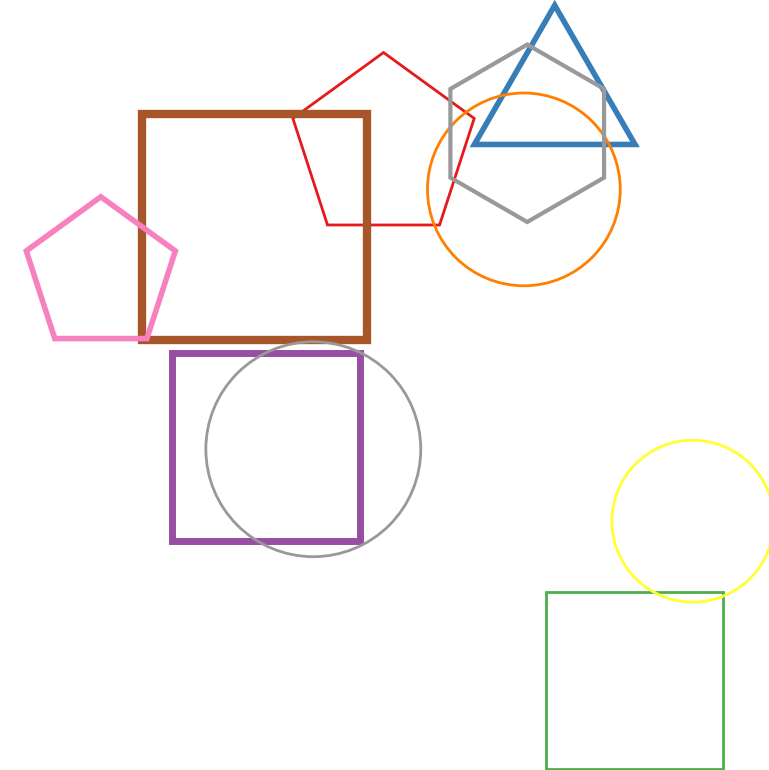[{"shape": "pentagon", "thickness": 1, "radius": 0.62, "center": [0.498, 0.808]}, {"shape": "triangle", "thickness": 2, "radius": 0.6, "center": [0.72, 0.873]}, {"shape": "square", "thickness": 1, "radius": 0.58, "center": [0.825, 0.116]}, {"shape": "square", "thickness": 2.5, "radius": 0.61, "center": [0.345, 0.419]}, {"shape": "circle", "thickness": 1, "radius": 0.63, "center": [0.68, 0.754]}, {"shape": "circle", "thickness": 1, "radius": 0.53, "center": [0.9, 0.323]}, {"shape": "square", "thickness": 3, "radius": 0.73, "center": [0.331, 0.705]}, {"shape": "pentagon", "thickness": 2, "radius": 0.51, "center": [0.131, 0.643]}, {"shape": "hexagon", "thickness": 1.5, "radius": 0.58, "center": [0.685, 0.827]}, {"shape": "circle", "thickness": 1, "radius": 0.7, "center": [0.407, 0.417]}]